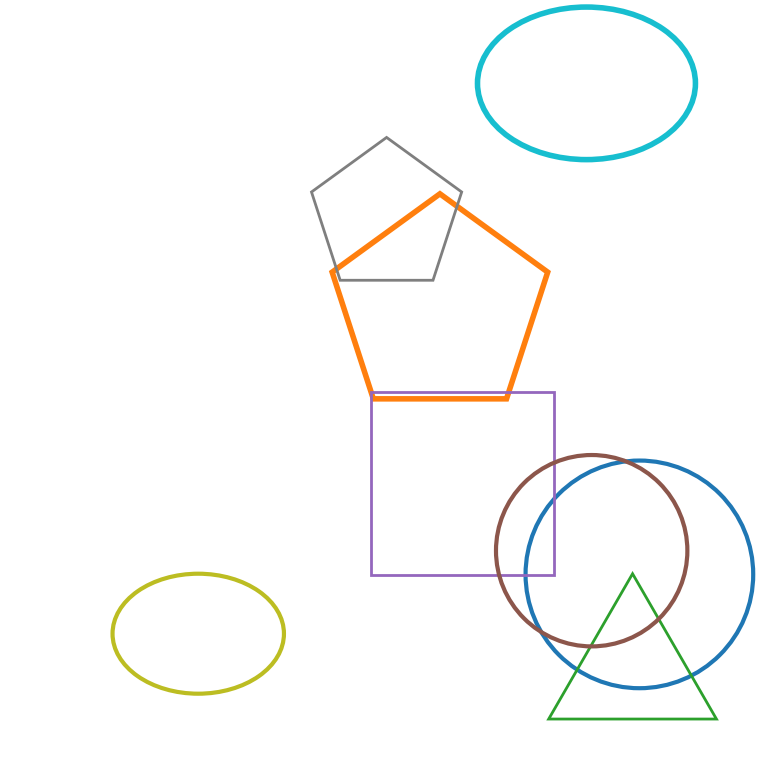[{"shape": "circle", "thickness": 1.5, "radius": 0.74, "center": [0.83, 0.254]}, {"shape": "pentagon", "thickness": 2, "radius": 0.74, "center": [0.571, 0.601]}, {"shape": "triangle", "thickness": 1, "radius": 0.63, "center": [0.822, 0.129]}, {"shape": "square", "thickness": 1, "radius": 0.59, "center": [0.601, 0.372]}, {"shape": "circle", "thickness": 1.5, "radius": 0.62, "center": [0.768, 0.285]}, {"shape": "pentagon", "thickness": 1, "radius": 0.51, "center": [0.502, 0.719]}, {"shape": "oval", "thickness": 1.5, "radius": 0.56, "center": [0.257, 0.177]}, {"shape": "oval", "thickness": 2, "radius": 0.71, "center": [0.762, 0.892]}]